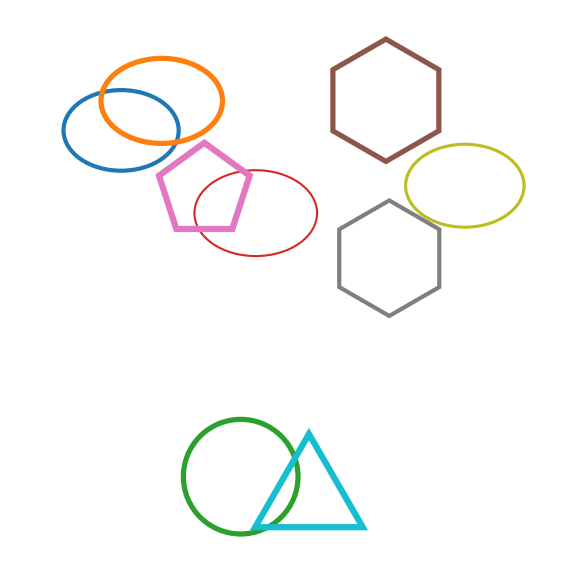[{"shape": "oval", "thickness": 2, "radius": 0.5, "center": [0.21, 0.773]}, {"shape": "oval", "thickness": 2.5, "radius": 0.53, "center": [0.28, 0.824]}, {"shape": "circle", "thickness": 2.5, "radius": 0.5, "center": [0.417, 0.174]}, {"shape": "oval", "thickness": 1, "radius": 0.53, "center": [0.443, 0.63]}, {"shape": "hexagon", "thickness": 2.5, "radius": 0.53, "center": [0.668, 0.825]}, {"shape": "pentagon", "thickness": 3, "radius": 0.41, "center": [0.354, 0.669]}, {"shape": "hexagon", "thickness": 2, "radius": 0.5, "center": [0.674, 0.552]}, {"shape": "oval", "thickness": 1.5, "radius": 0.51, "center": [0.805, 0.678]}, {"shape": "triangle", "thickness": 3, "radius": 0.54, "center": [0.535, 0.14]}]